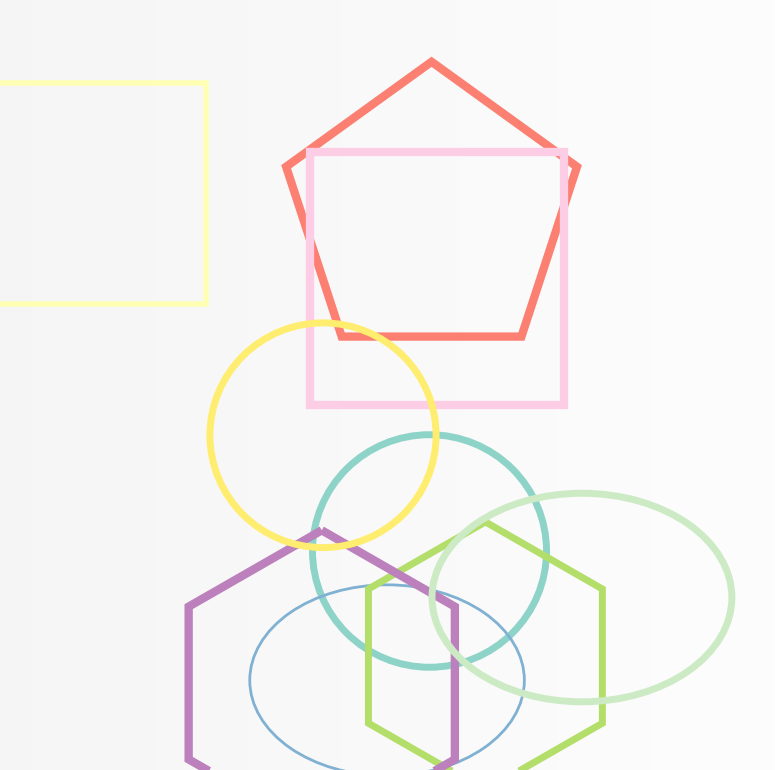[{"shape": "circle", "thickness": 2.5, "radius": 0.75, "center": [0.554, 0.284]}, {"shape": "square", "thickness": 2, "radius": 0.72, "center": [0.122, 0.749]}, {"shape": "pentagon", "thickness": 3, "radius": 0.99, "center": [0.557, 0.722]}, {"shape": "oval", "thickness": 1, "radius": 0.89, "center": [0.499, 0.116]}, {"shape": "hexagon", "thickness": 2.5, "radius": 0.87, "center": [0.626, 0.148]}, {"shape": "square", "thickness": 3, "radius": 0.82, "center": [0.564, 0.638]}, {"shape": "hexagon", "thickness": 3, "radius": 0.99, "center": [0.415, 0.113]}, {"shape": "oval", "thickness": 2.5, "radius": 0.97, "center": [0.751, 0.224]}, {"shape": "circle", "thickness": 2.5, "radius": 0.73, "center": [0.417, 0.435]}]